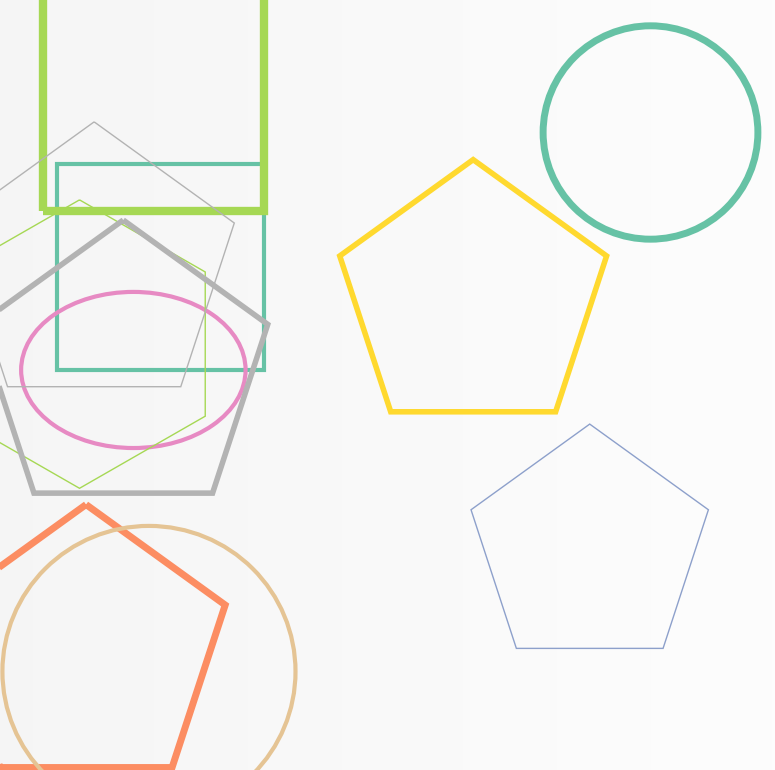[{"shape": "circle", "thickness": 2.5, "radius": 0.69, "center": [0.839, 0.828]}, {"shape": "square", "thickness": 1.5, "radius": 0.67, "center": [0.207, 0.653]}, {"shape": "pentagon", "thickness": 2.5, "radius": 0.94, "center": [0.111, 0.156]}, {"shape": "pentagon", "thickness": 0.5, "radius": 0.81, "center": [0.761, 0.288]}, {"shape": "oval", "thickness": 1.5, "radius": 0.72, "center": [0.172, 0.52]}, {"shape": "hexagon", "thickness": 0.5, "radius": 0.94, "center": [0.103, 0.553]}, {"shape": "square", "thickness": 3, "radius": 0.71, "center": [0.198, 0.869]}, {"shape": "pentagon", "thickness": 2, "radius": 0.91, "center": [0.611, 0.612]}, {"shape": "circle", "thickness": 1.5, "radius": 0.95, "center": [0.192, 0.128]}, {"shape": "pentagon", "thickness": 0.5, "radius": 0.95, "center": [0.121, 0.652]}, {"shape": "pentagon", "thickness": 2, "radius": 0.98, "center": [0.159, 0.518]}]